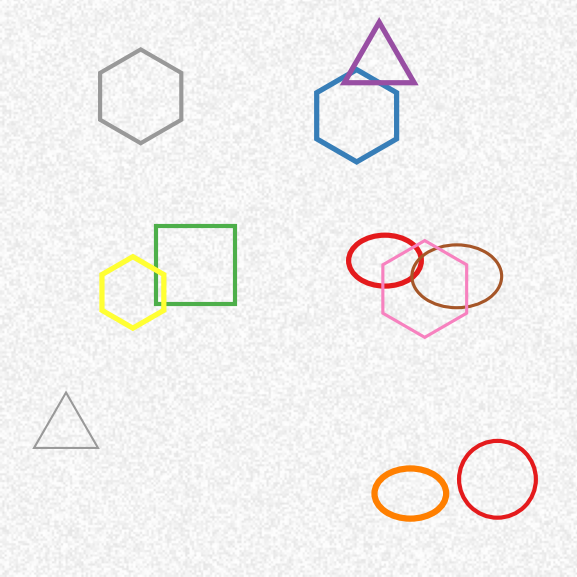[{"shape": "circle", "thickness": 2, "radius": 0.33, "center": [0.861, 0.169]}, {"shape": "oval", "thickness": 2.5, "radius": 0.31, "center": [0.667, 0.548]}, {"shape": "hexagon", "thickness": 2.5, "radius": 0.4, "center": [0.618, 0.799]}, {"shape": "square", "thickness": 2, "radius": 0.34, "center": [0.338, 0.541]}, {"shape": "triangle", "thickness": 2.5, "radius": 0.35, "center": [0.657, 0.891]}, {"shape": "oval", "thickness": 3, "radius": 0.31, "center": [0.711, 0.145]}, {"shape": "hexagon", "thickness": 2.5, "radius": 0.31, "center": [0.23, 0.493]}, {"shape": "oval", "thickness": 1.5, "radius": 0.39, "center": [0.791, 0.521]}, {"shape": "hexagon", "thickness": 1.5, "radius": 0.42, "center": [0.736, 0.499]}, {"shape": "hexagon", "thickness": 2, "radius": 0.41, "center": [0.244, 0.832]}, {"shape": "triangle", "thickness": 1, "radius": 0.32, "center": [0.114, 0.255]}]